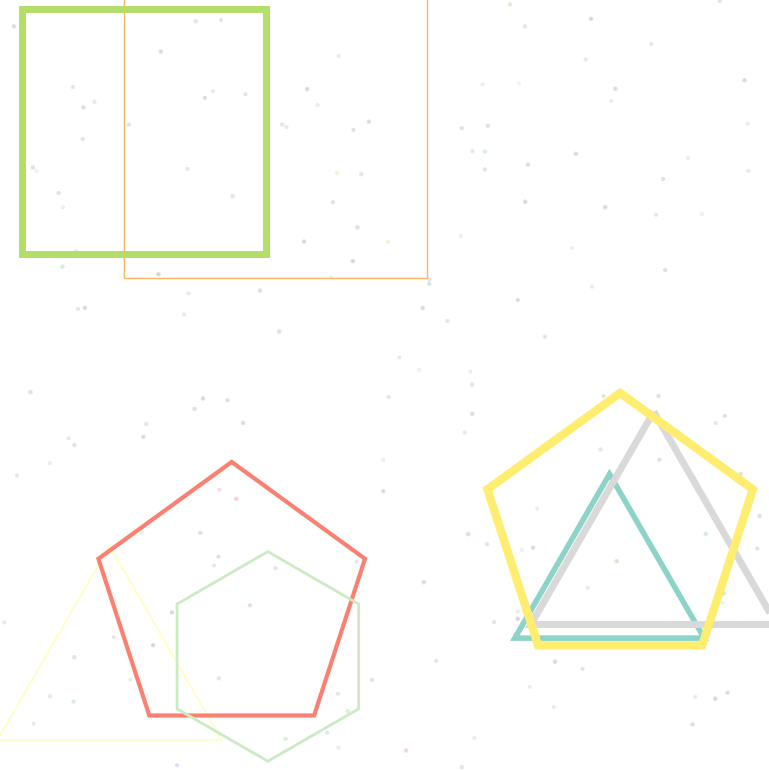[{"shape": "triangle", "thickness": 2, "radius": 0.71, "center": [0.792, 0.242]}, {"shape": "triangle", "thickness": 0.5, "radius": 0.84, "center": [0.142, 0.123]}, {"shape": "pentagon", "thickness": 1.5, "radius": 0.91, "center": [0.301, 0.218]}, {"shape": "square", "thickness": 0.5, "radius": 0.98, "center": [0.358, 0.836]}, {"shape": "square", "thickness": 2.5, "radius": 0.79, "center": [0.187, 0.829]}, {"shape": "triangle", "thickness": 2.5, "radius": 0.92, "center": [0.849, 0.281]}, {"shape": "hexagon", "thickness": 1, "radius": 0.68, "center": [0.348, 0.148]}, {"shape": "pentagon", "thickness": 3, "radius": 0.91, "center": [0.805, 0.308]}]